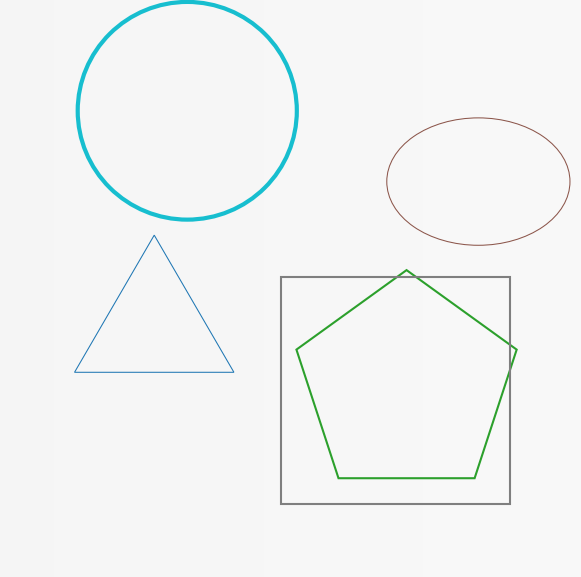[{"shape": "triangle", "thickness": 0.5, "radius": 0.79, "center": [0.265, 0.434]}, {"shape": "pentagon", "thickness": 1, "radius": 1.0, "center": [0.699, 0.332]}, {"shape": "oval", "thickness": 0.5, "radius": 0.79, "center": [0.823, 0.685]}, {"shape": "square", "thickness": 1, "radius": 0.98, "center": [0.681, 0.323]}, {"shape": "circle", "thickness": 2, "radius": 0.94, "center": [0.322, 0.807]}]